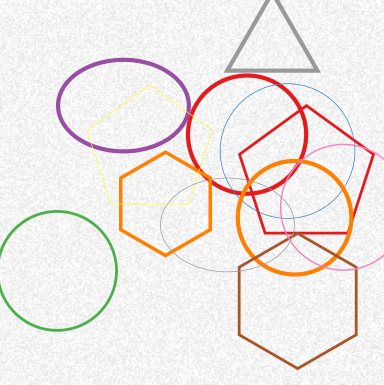[{"shape": "circle", "thickness": 3, "radius": 0.77, "center": [0.642, 0.65]}, {"shape": "pentagon", "thickness": 2, "radius": 0.92, "center": [0.796, 0.543]}, {"shape": "circle", "thickness": 0.5, "radius": 0.87, "center": [0.747, 0.608]}, {"shape": "circle", "thickness": 2, "radius": 0.77, "center": [0.148, 0.296]}, {"shape": "oval", "thickness": 3, "radius": 0.85, "center": [0.321, 0.726]}, {"shape": "hexagon", "thickness": 2.5, "radius": 0.67, "center": [0.43, 0.47]}, {"shape": "circle", "thickness": 3, "radius": 0.74, "center": [0.765, 0.434]}, {"shape": "pentagon", "thickness": 0.5, "radius": 0.86, "center": [0.389, 0.608]}, {"shape": "hexagon", "thickness": 2, "radius": 0.88, "center": [0.773, 0.218]}, {"shape": "circle", "thickness": 1, "radius": 0.82, "center": [0.892, 0.462]}, {"shape": "triangle", "thickness": 3, "radius": 0.68, "center": [0.707, 0.884]}, {"shape": "oval", "thickness": 0.5, "radius": 0.87, "center": [0.591, 0.416]}]